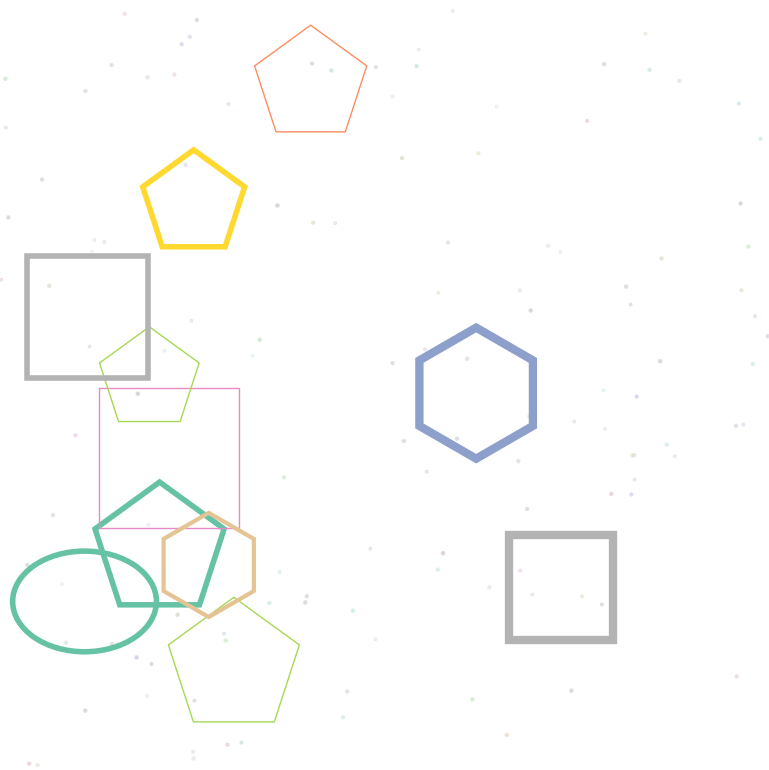[{"shape": "oval", "thickness": 2, "radius": 0.47, "center": [0.11, 0.219]}, {"shape": "pentagon", "thickness": 2, "radius": 0.44, "center": [0.207, 0.286]}, {"shape": "pentagon", "thickness": 0.5, "radius": 0.38, "center": [0.403, 0.891]}, {"shape": "hexagon", "thickness": 3, "radius": 0.43, "center": [0.618, 0.489]}, {"shape": "square", "thickness": 0.5, "radius": 0.45, "center": [0.219, 0.405]}, {"shape": "pentagon", "thickness": 0.5, "radius": 0.45, "center": [0.304, 0.135]}, {"shape": "pentagon", "thickness": 0.5, "radius": 0.34, "center": [0.194, 0.508]}, {"shape": "pentagon", "thickness": 2, "radius": 0.35, "center": [0.252, 0.736]}, {"shape": "hexagon", "thickness": 1.5, "radius": 0.34, "center": [0.271, 0.266]}, {"shape": "square", "thickness": 2, "radius": 0.4, "center": [0.114, 0.588]}, {"shape": "square", "thickness": 3, "radius": 0.34, "center": [0.729, 0.237]}]